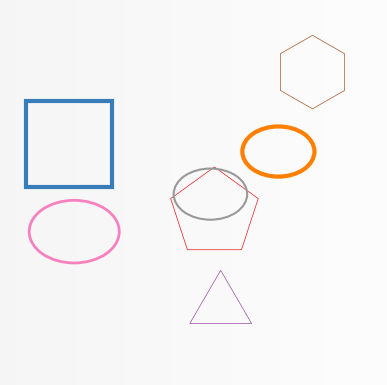[{"shape": "pentagon", "thickness": 0.5, "radius": 0.59, "center": [0.553, 0.447]}, {"shape": "square", "thickness": 3, "radius": 0.56, "center": [0.178, 0.626]}, {"shape": "triangle", "thickness": 0.5, "radius": 0.46, "center": [0.57, 0.206]}, {"shape": "oval", "thickness": 3, "radius": 0.47, "center": [0.718, 0.606]}, {"shape": "hexagon", "thickness": 0.5, "radius": 0.48, "center": [0.806, 0.813]}, {"shape": "oval", "thickness": 2, "radius": 0.58, "center": [0.192, 0.398]}, {"shape": "oval", "thickness": 1.5, "radius": 0.47, "center": [0.543, 0.496]}]